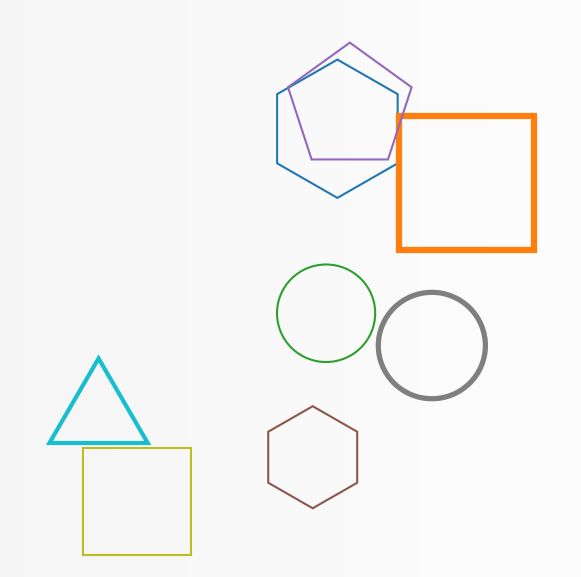[{"shape": "hexagon", "thickness": 1, "radius": 0.6, "center": [0.58, 0.776]}, {"shape": "square", "thickness": 3, "radius": 0.58, "center": [0.802, 0.682]}, {"shape": "circle", "thickness": 1, "radius": 0.42, "center": [0.561, 0.457]}, {"shape": "pentagon", "thickness": 1, "radius": 0.56, "center": [0.602, 0.813]}, {"shape": "hexagon", "thickness": 1, "radius": 0.44, "center": [0.538, 0.207]}, {"shape": "circle", "thickness": 2.5, "radius": 0.46, "center": [0.743, 0.401]}, {"shape": "square", "thickness": 1, "radius": 0.46, "center": [0.236, 0.13]}, {"shape": "triangle", "thickness": 2, "radius": 0.49, "center": [0.17, 0.281]}]